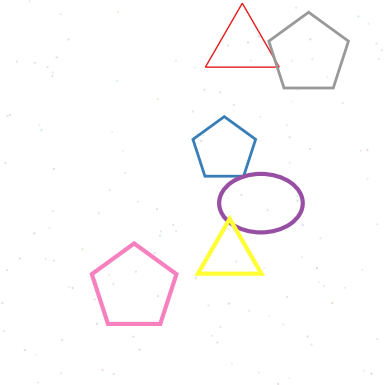[{"shape": "triangle", "thickness": 1, "radius": 0.55, "center": [0.629, 0.881]}, {"shape": "pentagon", "thickness": 2, "radius": 0.43, "center": [0.583, 0.612]}, {"shape": "oval", "thickness": 3, "radius": 0.54, "center": [0.678, 0.472]}, {"shape": "triangle", "thickness": 3, "radius": 0.48, "center": [0.597, 0.337]}, {"shape": "pentagon", "thickness": 3, "radius": 0.58, "center": [0.348, 0.252]}, {"shape": "pentagon", "thickness": 2, "radius": 0.54, "center": [0.802, 0.859]}]